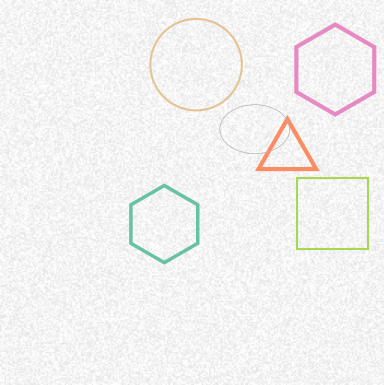[{"shape": "hexagon", "thickness": 2.5, "radius": 0.5, "center": [0.427, 0.418]}, {"shape": "triangle", "thickness": 3, "radius": 0.43, "center": [0.746, 0.604]}, {"shape": "hexagon", "thickness": 3, "radius": 0.58, "center": [0.871, 0.819]}, {"shape": "square", "thickness": 1.5, "radius": 0.46, "center": [0.864, 0.446]}, {"shape": "circle", "thickness": 1.5, "radius": 0.59, "center": [0.509, 0.832]}, {"shape": "oval", "thickness": 0.5, "radius": 0.45, "center": [0.662, 0.664]}]